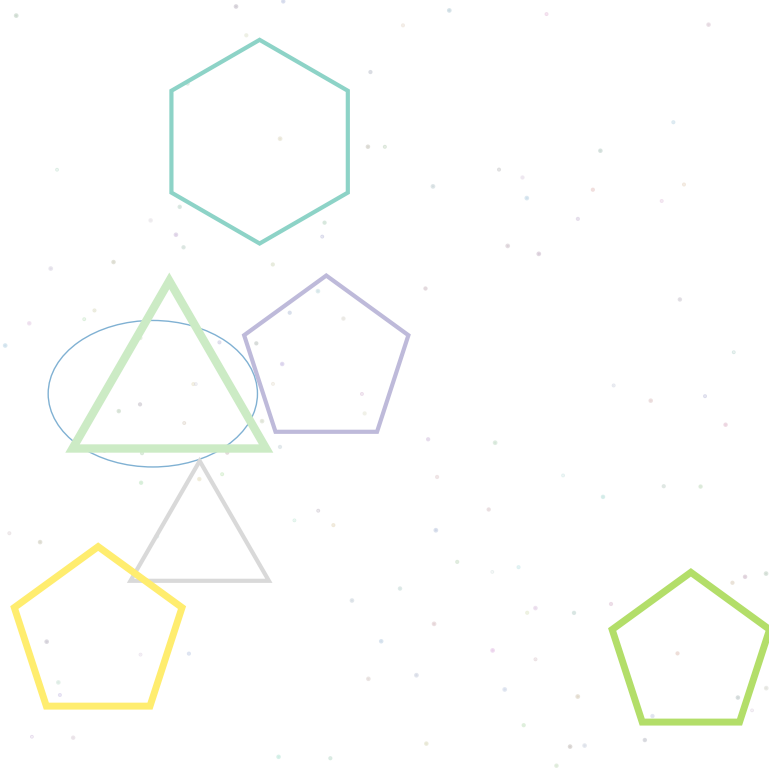[{"shape": "hexagon", "thickness": 1.5, "radius": 0.66, "center": [0.337, 0.816]}, {"shape": "pentagon", "thickness": 1.5, "radius": 0.56, "center": [0.424, 0.53]}, {"shape": "oval", "thickness": 0.5, "radius": 0.68, "center": [0.198, 0.489]}, {"shape": "pentagon", "thickness": 2.5, "radius": 0.54, "center": [0.897, 0.149]}, {"shape": "triangle", "thickness": 1.5, "radius": 0.52, "center": [0.259, 0.298]}, {"shape": "triangle", "thickness": 3, "radius": 0.73, "center": [0.22, 0.49]}, {"shape": "pentagon", "thickness": 2.5, "radius": 0.57, "center": [0.127, 0.176]}]